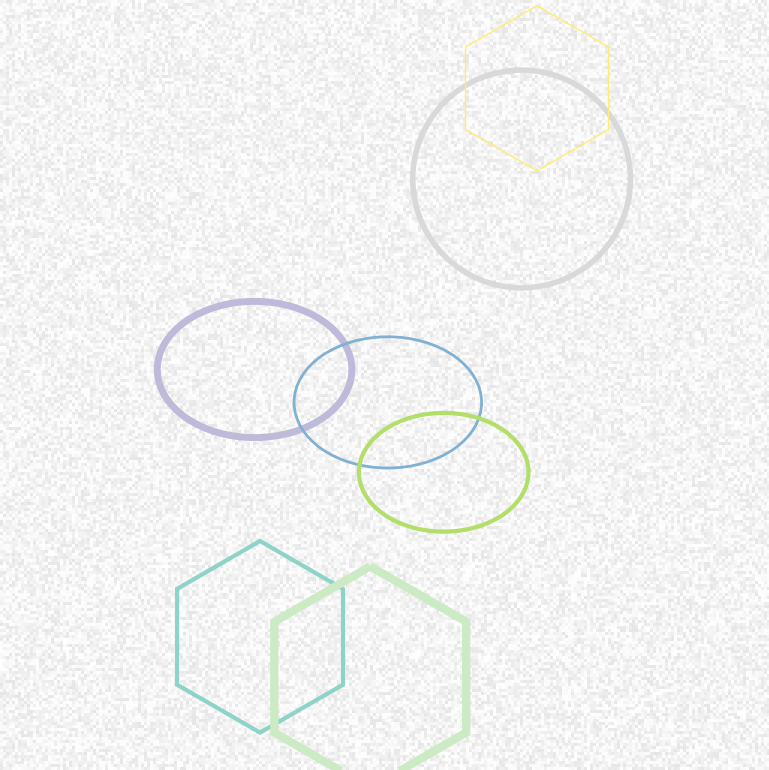[{"shape": "hexagon", "thickness": 1.5, "radius": 0.62, "center": [0.338, 0.173]}, {"shape": "oval", "thickness": 2.5, "radius": 0.63, "center": [0.331, 0.52]}, {"shape": "oval", "thickness": 1, "radius": 0.61, "center": [0.504, 0.477]}, {"shape": "oval", "thickness": 1.5, "radius": 0.55, "center": [0.576, 0.387]}, {"shape": "circle", "thickness": 2, "radius": 0.71, "center": [0.677, 0.768]}, {"shape": "hexagon", "thickness": 3, "radius": 0.72, "center": [0.481, 0.121]}, {"shape": "hexagon", "thickness": 0.5, "radius": 0.54, "center": [0.697, 0.885]}]